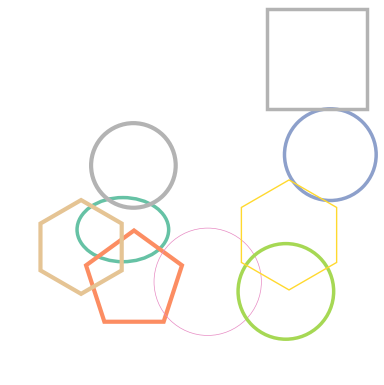[{"shape": "oval", "thickness": 2.5, "radius": 0.59, "center": [0.319, 0.404]}, {"shape": "pentagon", "thickness": 3, "radius": 0.65, "center": [0.348, 0.27]}, {"shape": "circle", "thickness": 2.5, "radius": 0.6, "center": [0.858, 0.598]}, {"shape": "circle", "thickness": 0.5, "radius": 0.7, "center": [0.54, 0.268]}, {"shape": "circle", "thickness": 2.5, "radius": 0.62, "center": [0.743, 0.243]}, {"shape": "hexagon", "thickness": 1, "radius": 0.71, "center": [0.751, 0.39]}, {"shape": "hexagon", "thickness": 3, "radius": 0.61, "center": [0.211, 0.359]}, {"shape": "square", "thickness": 2.5, "radius": 0.65, "center": [0.824, 0.846]}, {"shape": "circle", "thickness": 3, "radius": 0.55, "center": [0.346, 0.57]}]